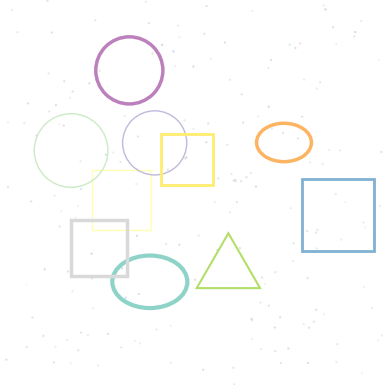[{"shape": "oval", "thickness": 3, "radius": 0.49, "center": [0.389, 0.268]}, {"shape": "square", "thickness": 1, "radius": 0.38, "center": [0.317, 0.48]}, {"shape": "circle", "thickness": 1, "radius": 0.42, "center": [0.402, 0.629]}, {"shape": "square", "thickness": 2, "radius": 0.47, "center": [0.878, 0.442]}, {"shape": "oval", "thickness": 2.5, "radius": 0.36, "center": [0.738, 0.63]}, {"shape": "triangle", "thickness": 1.5, "radius": 0.48, "center": [0.593, 0.299]}, {"shape": "square", "thickness": 2.5, "radius": 0.36, "center": [0.258, 0.356]}, {"shape": "circle", "thickness": 2.5, "radius": 0.44, "center": [0.336, 0.817]}, {"shape": "circle", "thickness": 1, "radius": 0.48, "center": [0.185, 0.609]}, {"shape": "square", "thickness": 2, "radius": 0.33, "center": [0.485, 0.586]}]